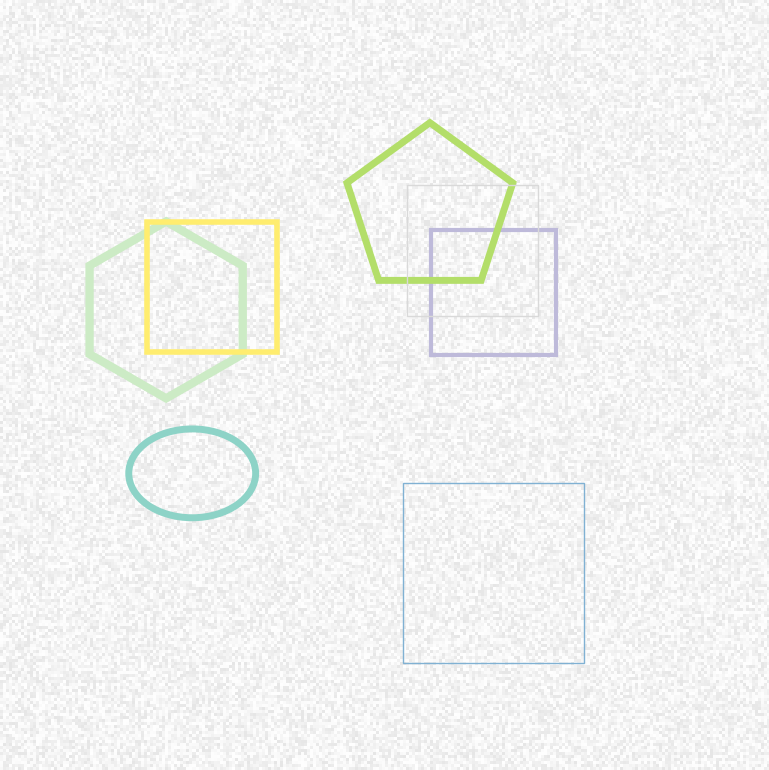[{"shape": "oval", "thickness": 2.5, "radius": 0.41, "center": [0.25, 0.385]}, {"shape": "square", "thickness": 1.5, "radius": 0.4, "center": [0.641, 0.62]}, {"shape": "square", "thickness": 0.5, "radius": 0.59, "center": [0.641, 0.256]}, {"shape": "pentagon", "thickness": 2.5, "radius": 0.57, "center": [0.558, 0.727]}, {"shape": "square", "thickness": 0.5, "radius": 0.43, "center": [0.613, 0.675]}, {"shape": "hexagon", "thickness": 3, "radius": 0.57, "center": [0.216, 0.598]}, {"shape": "square", "thickness": 2, "radius": 0.42, "center": [0.275, 0.627]}]